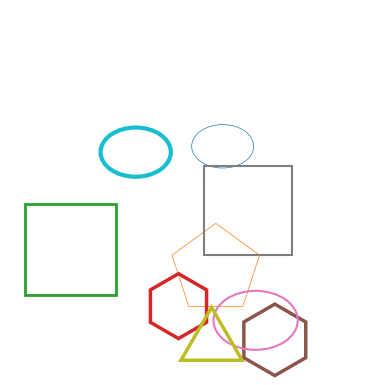[{"shape": "oval", "thickness": 0.5, "radius": 0.4, "center": [0.578, 0.62]}, {"shape": "pentagon", "thickness": 0.5, "radius": 0.6, "center": [0.56, 0.3]}, {"shape": "square", "thickness": 2, "radius": 0.59, "center": [0.183, 0.351]}, {"shape": "hexagon", "thickness": 2.5, "radius": 0.42, "center": [0.464, 0.205]}, {"shape": "hexagon", "thickness": 2.5, "radius": 0.46, "center": [0.714, 0.117]}, {"shape": "oval", "thickness": 1.5, "radius": 0.55, "center": [0.664, 0.168]}, {"shape": "square", "thickness": 1.5, "radius": 0.58, "center": [0.644, 0.453]}, {"shape": "triangle", "thickness": 2.5, "radius": 0.46, "center": [0.549, 0.11]}, {"shape": "oval", "thickness": 3, "radius": 0.46, "center": [0.352, 0.605]}]